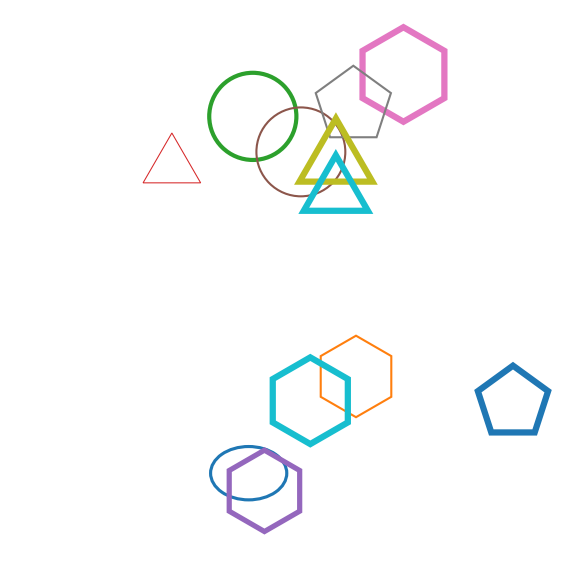[{"shape": "oval", "thickness": 1.5, "radius": 0.33, "center": [0.431, 0.18]}, {"shape": "pentagon", "thickness": 3, "radius": 0.32, "center": [0.888, 0.302]}, {"shape": "hexagon", "thickness": 1, "radius": 0.35, "center": [0.616, 0.347]}, {"shape": "circle", "thickness": 2, "radius": 0.38, "center": [0.438, 0.798]}, {"shape": "triangle", "thickness": 0.5, "radius": 0.29, "center": [0.298, 0.711]}, {"shape": "hexagon", "thickness": 2.5, "radius": 0.35, "center": [0.458, 0.149]}, {"shape": "circle", "thickness": 1, "radius": 0.38, "center": [0.521, 0.736]}, {"shape": "hexagon", "thickness": 3, "radius": 0.41, "center": [0.699, 0.87]}, {"shape": "pentagon", "thickness": 1, "radius": 0.34, "center": [0.612, 0.817]}, {"shape": "triangle", "thickness": 3, "radius": 0.36, "center": [0.582, 0.721]}, {"shape": "hexagon", "thickness": 3, "radius": 0.38, "center": [0.537, 0.305]}, {"shape": "triangle", "thickness": 3, "radius": 0.32, "center": [0.582, 0.666]}]